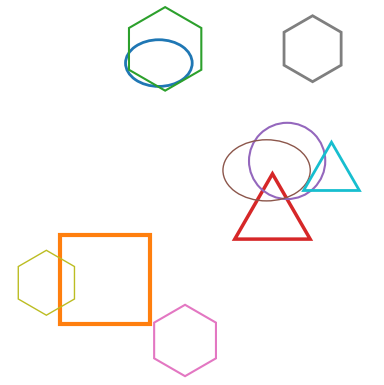[{"shape": "oval", "thickness": 2, "radius": 0.43, "center": [0.413, 0.836]}, {"shape": "square", "thickness": 3, "radius": 0.58, "center": [0.273, 0.274]}, {"shape": "hexagon", "thickness": 1.5, "radius": 0.54, "center": [0.429, 0.873]}, {"shape": "triangle", "thickness": 2.5, "radius": 0.57, "center": [0.708, 0.435]}, {"shape": "circle", "thickness": 1.5, "radius": 0.5, "center": [0.746, 0.582]}, {"shape": "oval", "thickness": 1, "radius": 0.57, "center": [0.692, 0.558]}, {"shape": "hexagon", "thickness": 1.5, "radius": 0.46, "center": [0.481, 0.116]}, {"shape": "hexagon", "thickness": 2, "radius": 0.43, "center": [0.812, 0.873]}, {"shape": "hexagon", "thickness": 1, "radius": 0.42, "center": [0.12, 0.266]}, {"shape": "triangle", "thickness": 2, "radius": 0.42, "center": [0.861, 0.547]}]